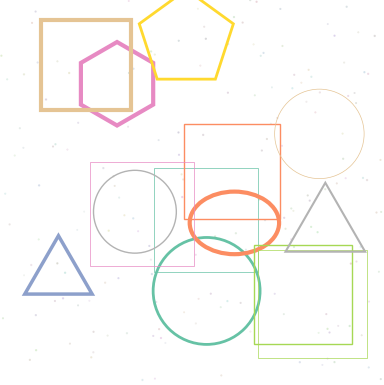[{"shape": "circle", "thickness": 2, "radius": 0.69, "center": [0.537, 0.244]}, {"shape": "square", "thickness": 0.5, "radius": 0.68, "center": [0.535, 0.428]}, {"shape": "square", "thickness": 1, "radius": 0.62, "center": [0.603, 0.554]}, {"shape": "oval", "thickness": 3, "radius": 0.58, "center": [0.609, 0.421]}, {"shape": "triangle", "thickness": 2.5, "radius": 0.51, "center": [0.152, 0.287]}, {"shape": "hexagon", "thickness": 3, "radius": 0.54, "center": [0.304, 0.782]}, {"shape": "square", "thickness": 0.5, "radius": 0.67, "center": [0.369, 0.444]}, {"shape": "square", "thickness": 1, "radius": 0.64, "center": [0.786, 0.235]}, {"shape": "square", "thickness": 0.5, "radius": 0.7, "center": [0.811, 0.211]}, {"shape": "pentagon", "thickness": 2, "radius": 0.64, "center": [0.484, 0.898]}, {"shape": "circle", "thickness": 0.5, "radius": 0.58, "center": [0.83, 0.652]}, {"shape": "square", "thickness": 3, "radius": 0.59, "center": [0.223, 0.831]}, {"shape": "circle", "thickness": 1, "radius": 0.54, "center": [0.35, 0.45]}, {"shape": "triangle", "thickness": 1.5, "radius": 0.6, "center": [0.845, 0.406]}]